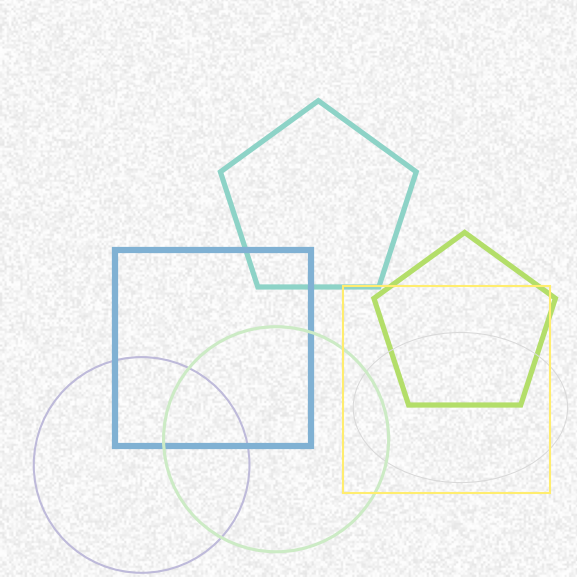[{"shape": "pentagon", "thickness": 2.5, "radius": 0.89, "center": [0.551, 0.646]}, {"shape": "circle", "thickness": 1, "radius": 0.93, "center": [0.245, 0.194]}, {"shape": "square", "thickness": 3, "radius": 0.85, "center": [0.368, 0.397]}, {"shape": "pentagon", "thickness": 2.5, "radius": 0.83, "center": [0.805, 0.431]}, {"shape": "oval", "thickness": 0.5, "radius": 0.93, "center": [0.797, 0.293]}, {"shape": "circle", "thickness": 1.5, "radius": 0.97, "center": [0.478, 0.239]}, {"shape": "square", "thickness": 1, "radius": 0.9, "center": [0.774, 0.325]}]